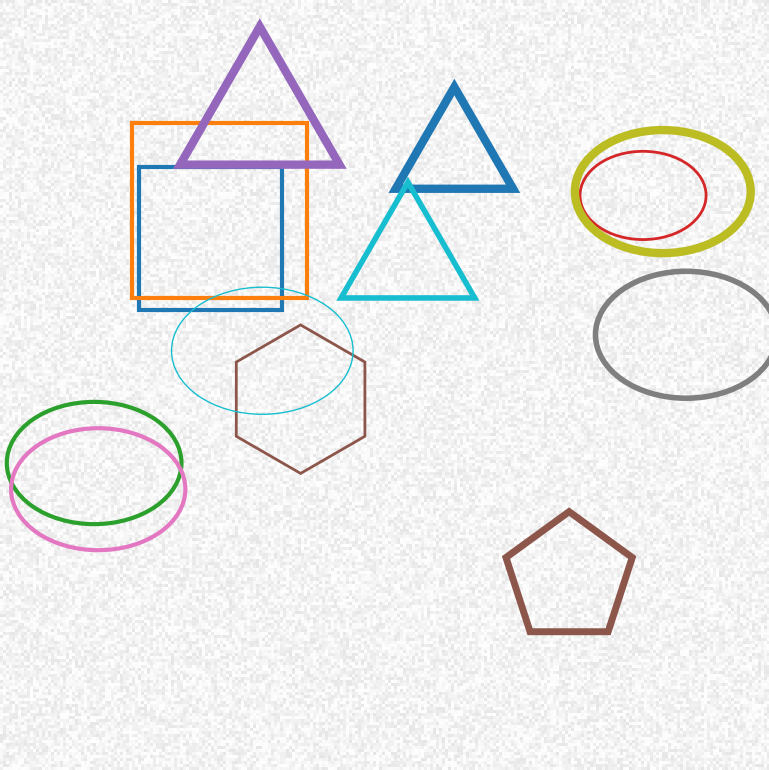[{"shape": "triangle", "thickness": 3, "radius": 0.44, "center": [0.59, 0.799]}, {"shape": "square", "thickness": 1.5, "radius": 0.47, "center": [0.273, 0.69]}, {"shape": "square", "thickness": 1.5, "radius": 0.57, "center": [0.285, 0.727]}, {"shape": "oval", "thickness": 1.5, "radius": 0.57, "center": [0.122, 0.399]}, {"shape": "oval", "thickness": 1, "radius": 0.41, "center": [0.835, 0.746]}, {"shape": "triangle", "thickness": 3, "radius": 0.6, "center": [0.337, 0.846]}, {"shape": "hexagon", "thickness": 1, "radius": 0.48, "center": [0.39, 0.482]}, {"shape": "pentagon", "thickness": 2.5, "radius": 0.43, "center": [0.739, 0.249]}, {"shape": "oval", "thickness": 1.5, "radius": 0.57, "center": [0.128, 0.365]}, {"shape": "oval", "thickness": 2, "radius": 0.59, "center": [0.891, 0.565]}, {"shape": "oval", "thickness": 3, "radius": 0.57, "center": [0.861, 0.751]}, {"shape": "triangle", "thickness": 2, "radius": 0.5, "center": [0.53, 0.663]}, {"shape": "oval", "thickness": 0.5, "radius": 0.59, "center": [0.341, 0.544]}]